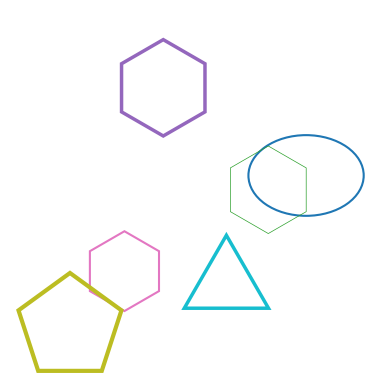[{"shape": "oval", "thickness": 1.5, "radius": 0.75, "center": [0.795, 0.544]}, {"shape": "hexagon", "thickness": 0.5, "radius": 0.57, "center": [0.697, 0.507]}, {"shape": "hexagon", "thickness": 2.5, "radius": 0.63, "center": [0.424, 0.772]}, {"shape": "hexagon", "thickness": 1.5, "radius": 0.52, "center": [0.323, 0.296]}, {"shape": "pentagon", "thickness": 3, "radius": 0.7, "center": [0.182, 0.15]}, {"shape": "triangle", "thickness": 2.5, "radius": 0.63, "center": [0.588, 0.263]}]